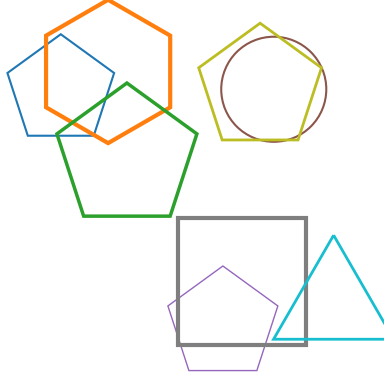[{"shape": "pentagon", "thickness": 1.5, "radius": 0.73, "center": [0.158, 0.765]}, {"shape": "hexagon", "thickness": 3, "radius": 0.93, "center": [0.281, 0.814]}, {"shape": "pentagon", "thickness": 2.5, "radius": 0.96, "center": [0.33, 0.593]}, {"shape": "pentagon", "thickness": 1, "radius": 0.75, "center": [0.579, 0.159]}, {"shape": "circle", "thickness": 1.5, "radius": 0.68, "center": [0.711, 0.768]}, {"shape": "square", "thickness": 3, "radius": 0.83, "center": [0.629, 0.269]}, {"shape": "pentagon", "thickness": 2, "radius": 0.84, "center": [0.676, 0.772]}, {"shape": "triangle", "thickness": 2, "radius": 0.9, "center": [0.867, 0.209]}]